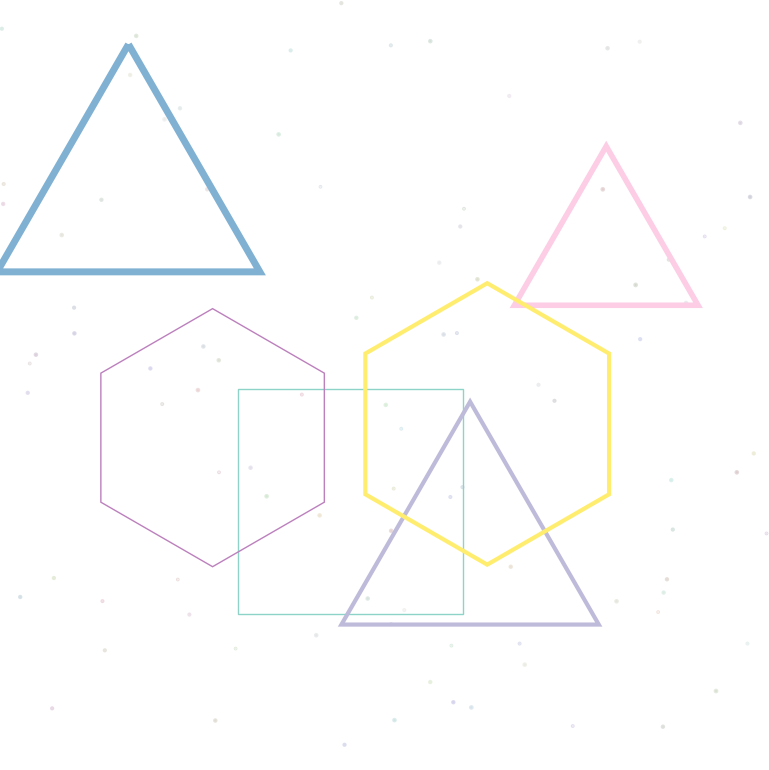[{"shape": "square", "thickness": 0.5, "radius": 0.73, "center": [0.455, 0.349]}, {"shape": "triangle", "thickness": 1.5, "radius": 0.96, "center": [0.611, 0.285]}, {"shape": "triangle", "thickness": 2.5, "radius": 0.99, "center": [0.167, 0.745]}, {"shape": "triangle", "thickness": 2, "radius": 0.69, "center": [0.787, 0.672]}, {"shape": "hexagon", "thickness": 0.5, "radius": 0.84, "center": [0.276, 0.432]}, {"shape": "hexagon", "thickness": 1.5, "radius": 0.91, "center": [0.633, 0.449]}]